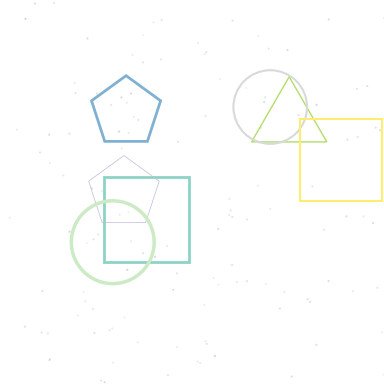[{"shape": "square", "thickness": 2, "radius": 0.55, "center": [0.38, 0.43]}, {"shape": "pentagon", "thickness": 0.5, "radius": 0.48, "center": [0.322, 0.5]}, {"shape": "pentagon", "thickness": 2, "radius": 0.47, "center": [0.327, 0.709]}, {"shape": "triangle", "thickness": 1, "radius": 0.56, "center": [0.751, 0.688]}, {"shape": "circle", "thickness": 1.5, "radius": 0.48, "center": [0.702, 0.722]}, {"shape": "circle", "thickness": 2.5, "radius": 0.54, "center": [0.293, 0.371]}, {"shape": "square", "thickness": 1.5, "radius": 0.54, "center": [0.885, 0.585]}]